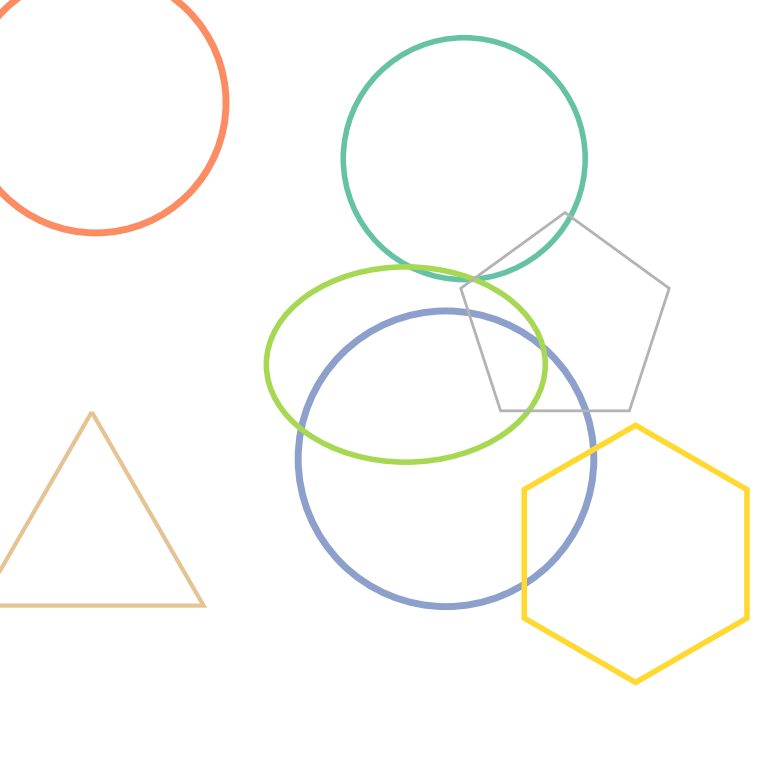[{"shape": "circle", "thickness": 2, "radius": 0.79, "center": [0.603, 0.794]}, {"shape": "circle", "thickness": 2.5, "radius": 0.85, "center": [0.124, 0.867]}, {"shape": "circle", "thickness": 2.5, "radius": 0.96, "center": [0.579, 0.404]}, {"shape": "oval", "thickness": 2, "radius": 0.91, "center": [0.527, 0.527]}, {"shape": "hexagon", "thickness": 2, "radius": 0.83, "center": [0.825, 0.281]}, {"shape": "triangle", "thickness": 1.5, "radius": 0.84, "center": [0.119, 0.297]}, {"shape": "pentagon", "thickness": 1, "radius": 0.71, "center": [0.734, 0.582]}]